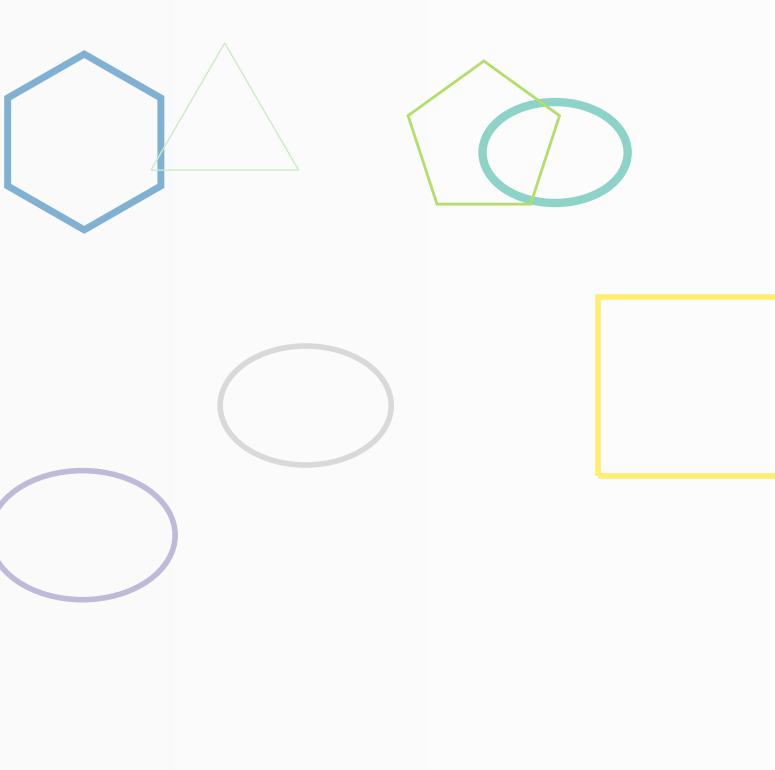[{"shape": "oval", "thickness": 3, "radius": 0.47, "center": [0.716, 0.802]}, {"shape": "oval", "thickness": 2, "radius": 0.6, "center": [0.106, 0.305]}, {"shape": "hexagon", "thickness": 2.5, "radius": 0.57, "center": [0.109, 0.816]}, {"shape": "pentagon", "thickness": 1, "radius": 0.51, "center": [0.624, 0.818]}, {"shape": "oval", "thickness": 2, "radius": 0.55, "center": [0.394, 0.473]}, {"shape": "triangle", "thickness": 0.5, "radius": 0.55, "center": [0.29, 0.834]}, {"shape": "square", "thickness": 2, "radius": 0.58, "center": [0.888, 0.498]}]